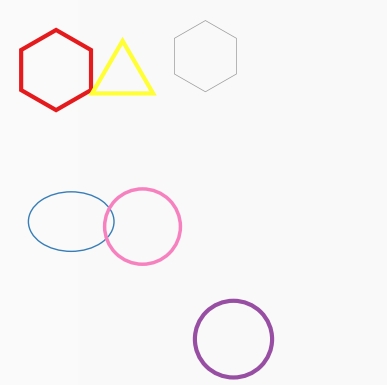[{"shape": "hexagon", "thickness": 3, "radius": 0.52, "center": [0.145, 0.818]}, {"shape": "oval", "thickness": 1, "radius": 0.55, "center": [0.184, 0.424]}, {"shape": "circle", "thickness": 3, "radius": 0.5, "center": [0.603, 0.119]}, {"shape": "triangle", "thickness": 3, "radius": 0.46, "center": [0.316, 0.803]}, {"shape": "circle", "thickness": 2.5, "radius": 0.49, "center": [0.368, 0.412]}, {"shape": "hexagon", "thickness": 0.5, "radius": 0.46, "center": [0.53, 0.854]}]